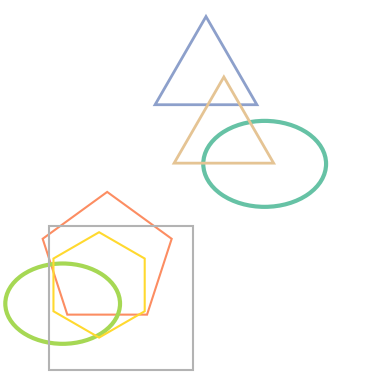[{"shape": "oval", "thickness": 3, "radius": 0.8, "center": [0.687, 0.574]}, {"shape": "pentagon", "thickness": 1.5, "radius": 0.88, "center": [0.278, 0.325]}, {"shape": "triangle", "thickness": 2, "radius": 0.76, "center": [0.535, 0.804]}, {"shape": "oval", "thickness": 3, "radius": 0.74, "center": [0.163, 0.211]}, {"shape": "hexagon", "thickness": 1.5, "radius": 0.68, "center": [0.257, 0.26]}, {"shape": "triangle", "thickness": 2, "radius": 0.75, "center": [0.581, 0.651]}, {"shape": "square", "thickness": 1.5, "radius": 0.93, "center": [0.314, 0.227]}]